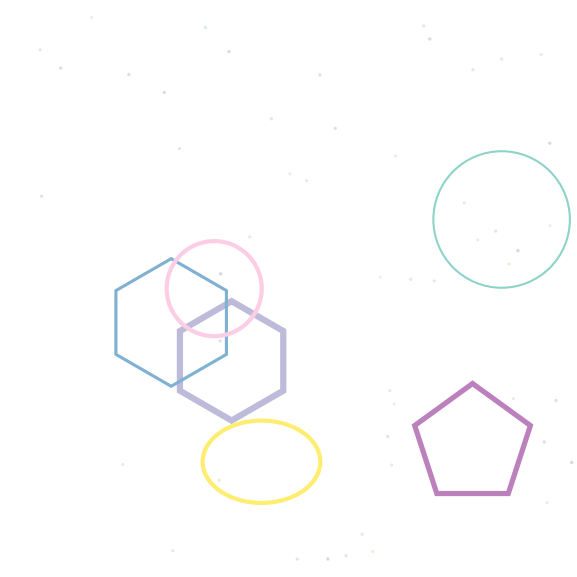[{"shape": "circle", "thickness": 1, "radius": 0.59, "center": [0.869, 0.619]}, {"shape": "hexagon", "thickness": 3, "radius": 0.52, "center": [0.401, 0.374]}, {"shape": "hexagon", "thickness": 1.5, "radius": 0.55, "center": [0.296, 0.441]}, {"shape": "circle", "thickness": 2, "radius": 0.41, "center": [0.371, 0.499]}, {"shape": "pentagon", "thickness": 2.5, "radius": 0.53, "center": [0.818, 0.23]}, {"shape": "oval", "thickness": 2, "radius": 0.51, "center": [0.453, 0.2]}]